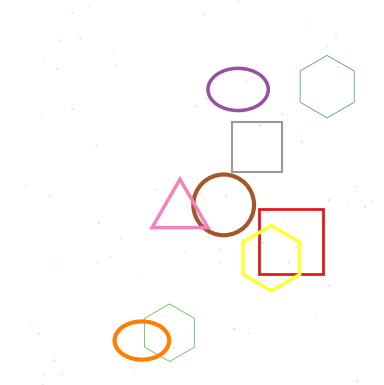[{"shape": "square", "thickness": 2, "radius": 0.42, "center": [0.756, 0.373]}, {"shape": "hexagon", "thickness": 0.5, "radius": 0.41, "center": [0.85, 0.775]}, {"shape": "hexagon", "thickness": 0.5, "radius": 0.37, "center": [0.44, 0.136]}, {"shape": "oval", "thickness": 2.5, "radius": 0.39, "center": [0.619, 0.768]}, {"shape": "oval", "thickness": 3, "radius": 0.35, "center": [0.369, 0.115]}, {"shape": "hexagon", "thickness": 2.5, "radius": 0.42, "center": [0.705, 0.329]}, {"shape": "circle", "thickness": 3, "radius": 0.39, "center": [0.581, 0.468]}, {"shape": "triangle", "thickness": 2.5, "radius": 0.42, "center": [0.468, 0.451]}, {"shape": "square", "thickness": 1.5, "radius": 0.33, "center": [0.668, 0.618]}]